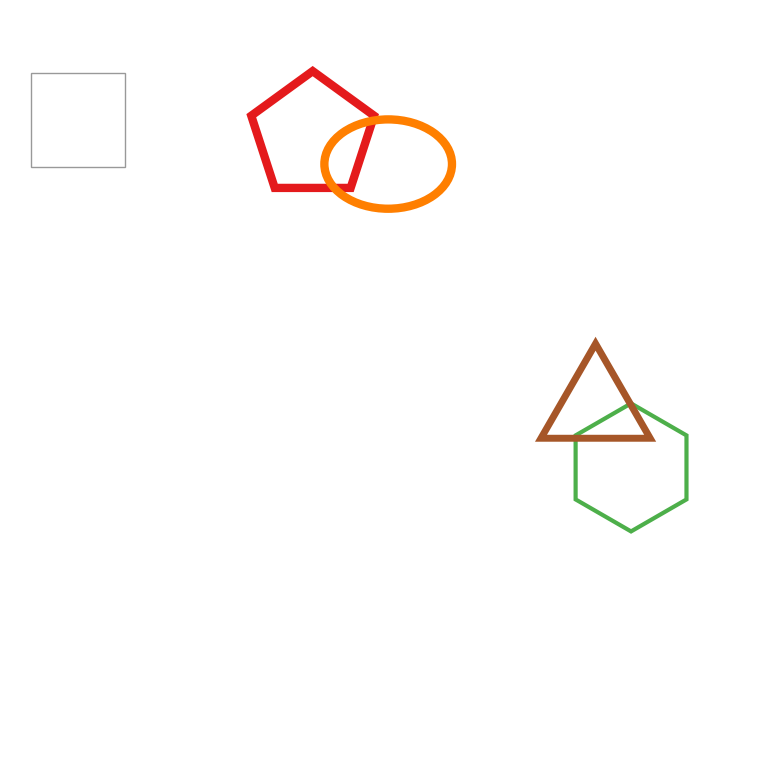[{"shape": "pentagon", "thickness": 3, "radius": 0.42, "center": [0.406, 0.824]}, {"shape": "hexagon", "thickness": 1.5, "radius": 0.42, "center": [0.82, 0.393]}, {"shape": "oval", "thickness": 3, "radius": 0.41, "center": [0.504, 0.787]}, {"shape": "triangle", "thickness": 2.5, "radius": 0.41, "center": [0.773, 0.472]}, {"shape": "square", "thickness": 0.5, "radius": 0.3, "center": [0.102, 0.845]}]